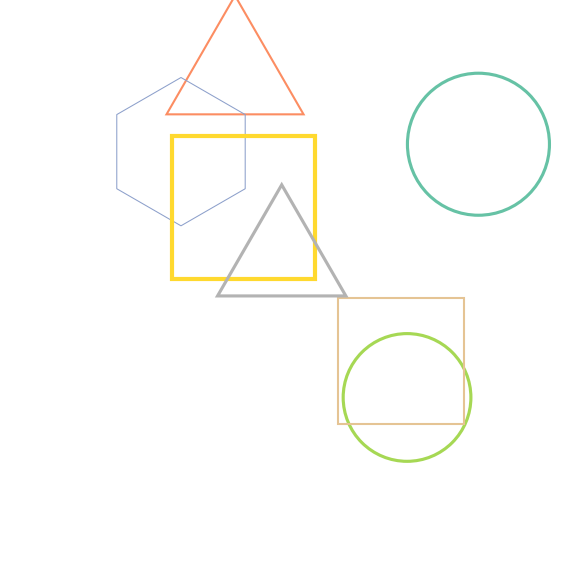[{"shape": "circle", "thickness": 1.5, "radius": 0.61, "center": [0.828, 0.749]}, {"shape": "triangle", "thickness": 1, "radius": 0.68, "center": [0.407, 0.87]}, {"shape": "hexagon", "thickness": 0.5, "radius": 0.64, "center": [0.313, 0.737]}, {"shape": "circle", "thickness": 1.5, "radius": 0.55, "center": [0.705, 0.311]}, {"shape": "square", "thickness": 2, "radius": 0.62, "center": [0.422, 0.64]}, {"shape": "square", "thickness": 1, "radius": 0.55, "center": [0.695, 0.374]}, {"shape": "triangle", "thickness": 1.5, "radius": 0.64, "center": [0.488, 0.551]}]